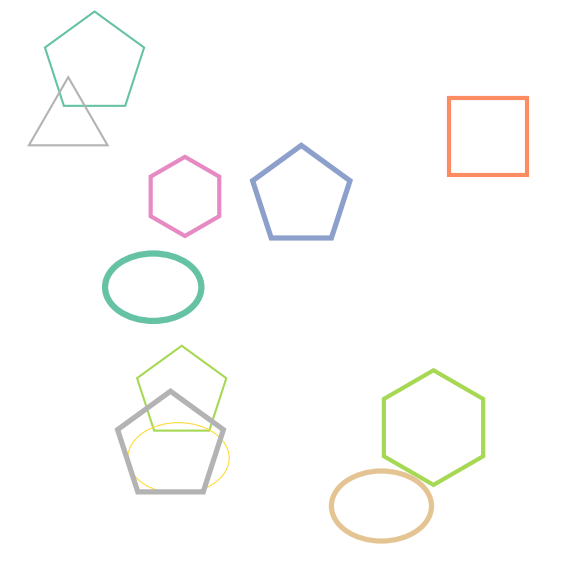[{"shape": "pentagon", "thickness": 1, "radius": 0.45, "center": [0.164, 0.889]}, {"shape": "oval", "thickness": 3, "radius": 0.42, "center": [0.265, 0.502]}, {"shape": "square", "thickness": 2, "radius": 0.34, "center": [0.845, 0.763]}, {"shape": "pentagon", "thickness": 2.5, "radius": 0.44, "center": [0.522, 0.659]}, {"shape": "hexagon", "thickness": 2, "radius": 0.34, "center": [0.32, 0.659]}, {"shape": "pentagon", "thickness": 1, "radius": 0.41, "center": [0.315, 0.319]}, {"shape": "hexagon", "thickness": 2, "radius": 0.5, "center": [0.751, 0.259]}, {"shape": "oval", "thickness": 0.5, "radius": 0.44, "center": [0.309, 0.206]}, {"shape": "oval", "thickness": 2.5, "radius": 0.43, "center": [0.661, 0.123]}, {"shape": "pentagon", "thickness": 2.5, "radius": 0.48, "center": [0.295, 0.225]}, {"shape": "triangle", "thickness": 1, "radius": 0.39, "center": [0.118, 0.787]}]